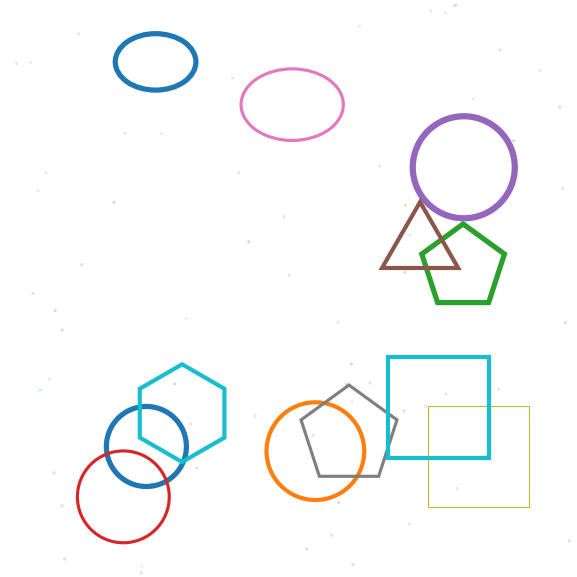[{"shape": "oval", "thickness": 2.5, "radius": 0.35, "center": [0.269, 0.892]}, {"shape": "circle", "thickness": 2.5, "radius": 0.35, "center": [0.253, 0.226]}, {"shape": "circle", "thickness": 2, "radius": 0.42, "center": [0.546, 0.218]}, {"shape": "pentagon", "thickness": 2.5, "radius": 0.38, "center": [0.802, 0.536]}, {"shape": "circle", "thickness": 1.5, "radius": 0.4, "center": [0.214, 0.139]}, {"shape": "circle", "thickness": 3, "radius": 0.44, "center": [0.803, 0.71]}, {"shape": "triangle", "thickness": 2, "radius": 0.38, "center": [0.727, 0.573]}, {"shape": "oval", "thickness": 1.5, "radius": 0.44, "center": [0.506, 0.818]}, {"shape": "pentagon", "thickness": 1.5, "radius": 0.44, "center": [0.604, 0.245]}, {"shape": "square", "thickness": 0.5, "radius": 0.44, "center": [0.829, 0.208]}, {"shape": "hexagon", "thickness": 2, "radius": 0.42, "center": [0.315, 0.284]}, {"shape": "square", "thickness": 2, "radius": 0.44, "center": [0.759, 0.293]}]